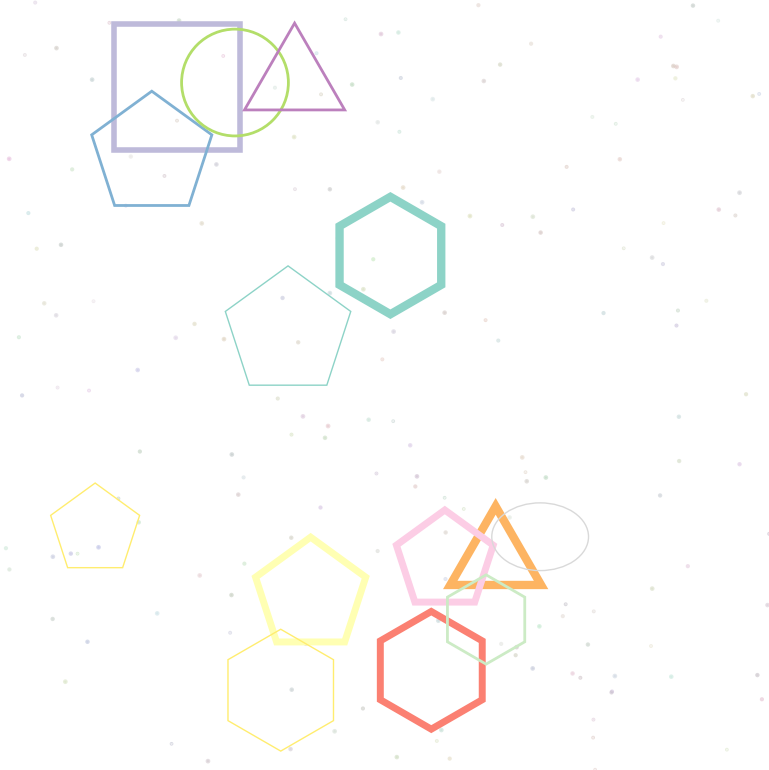[{"shape": "pentagon", "thickness": 0.5, "radius": 0.43, "center": [0.374, 0.569]}, {"shape": "hexagon", "thickness": 3, "radius": 0.38, "center": [0.507, 0.668]}, {"shape": "pentagon", "thickness": 2.5, "radius": 0.38, "center": [0.403, 0.227]}, {"shape": "square", "thickness": 2, "radius": 0.41, "center": [0.23, 0.887]}, {"shape": "hexagon", "thickness": 2.5, "radius": 0.38, "center": [0.56, 0.129]}, {"shape": "pentagon", "thickness": 1, "radius": 0.41, "center": [0.197, 0.8]}, {"shape": "triangle", "thickness": 3, "radius": 0.34, "center": [0.644, 0.274]}, {"shape": "circle", "thickness": 1, "radius": 0.35, "center": [0.305, 0.893]}, {"shape": "pentagon", "thickness": 2.5, "radius": 0.33, "center": [0.578, 0.272]}, {"shape": "oval", "thickness": 0.5, "radius": 0.31, "center": [0.702, 0.303]}, {"shape": "triangle", "thickness": 1, "radius": 0.38, "center": [0.383, 0.895]}, {"shape": "hexagon", "thickness": 1, "radius": 0.29, "center": [0.631, 0.195]}, {"shape": "hexagon", "thickness": 0.5, "radius": 0.4, "center": [0.365, 0.104]}, {"shape": "pentagon", "thickness": 0.5, "radius": 0.3, "center": [0.124, 0.312]}]